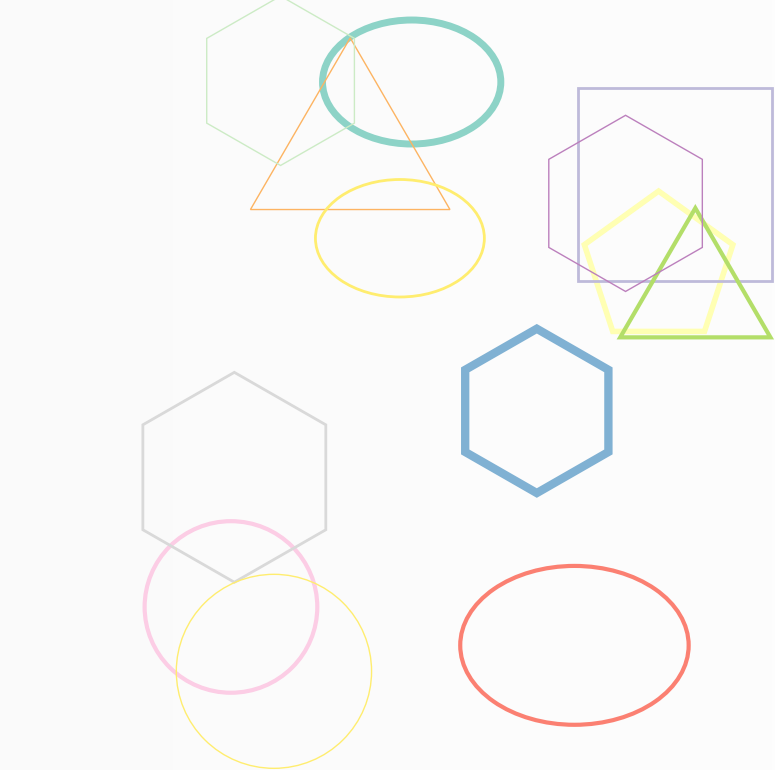[{"shape": "oval", "thickness": 2.5, "radius": 0.58, "center": [0.531, 0.893]}, {"shape": "pentagon", "thickness": 2, "radius": 0.5, "center": [0.85, 0.651]}, {"shape": "square", "thickness": 1, "radius": 0.62, "center": [0.871, 0.76]}, {"shape": "oval", "thickness": 1.5, "radius": 0.74, "center": [0.741, 0.162]}, {"shape": "hexagon", "thickness": 3, "radius": 0.53, "center": [0.693, 0.466]}, {"shape": "triangle", "thickness": 0.5, "radius": 0.74, "center": [0.452, 0.802]}, {"shape": "triangle", "thickness": 1.5, "radius": 0.56, "center": [0.897, 0.618]}, {"shape": "circle", "thickness": 1.5, "radius": 0.56, "center": [0.298, 0.212]}, {"shape": "hexagon", "thickness": 1, "radius": 0.68, "center": [0.302, 0.38]}, {"shape": "hexagon", "thickness": 0.5, "radius": 0.57, "center": [0.807, 0.736]}, {"shape": "hexagon", "thickness": 0.5, "radius": 0.55, "center": [0.362, 0.895]}, {"shape": "circle", "thickness": 0.5, "radius": 0.63, "center": [0.353, 0.128]}, {"shape": "oval", "thickness": 1, "radius": 0.54, "center": [0.516, 0.691]}]